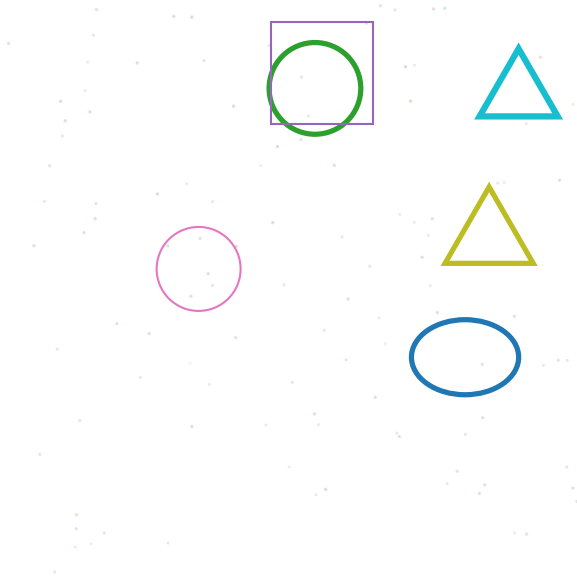[{"shape": "oval", "thickness": 2.5, "radius": 0.46, "center": [0.805, 0.381]}, {"shape": "circle", "thickness": 2.5, "radius": 0.4, "center": [0.545, 0.846]}, {"shape": "square", "thickness": 1, "radius": 0.44, "center": [0.557, 0.873]}, {"shape": "circle", "thickness": 1, "radius": 0.36, "center": [0.344, 0.533]}, {"shape": "triangle", "thickness": 2.5, "radius": 0.44, "center": [0.847, 0.587]}, {"shape": "triangle", "thickness": 3, "radius": 0.39, "center": [0.898, 0.837]}]